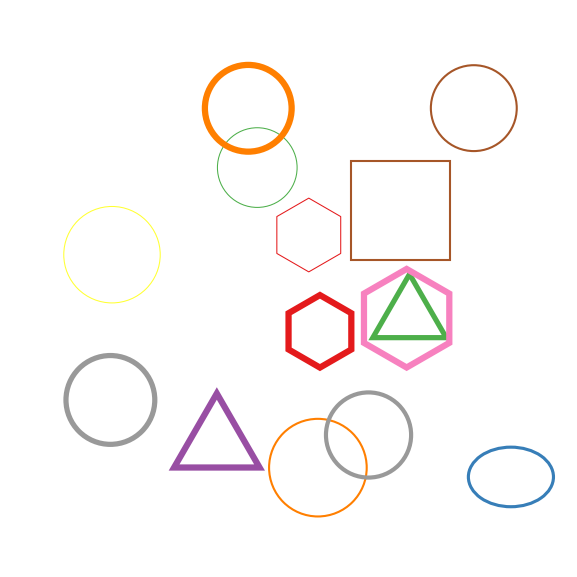[{"shape": "hexagon", "thickness": 3, "radius": 0.31, "center": [0.554, 0.425]}, {"shape": "hexagon", "thickness": 0.5, "radius": 0.32, "center": [0.535, 0.592]}, {"shape": "oval", "thickness": 1.5, "radius": 0.37, "center": [0.885, 0.173]}, {"shape": "circle", "thickness": 0.5, "radius": 0.34, "center": [0.445, 0.709]}, {"shape": "triangle", "thickness": 2.5, "radius": 0.37, "center": [0.709, 0.451]}, {"shape": "triangle", "thickness": 3, "radius": 0.43, "center": [0.375, 0.232]}, {"shape": "circle", "thickness": 3, "radius": 0.38, "center": [0.43, 0.812]}, {"shape": "circle", "thickness": 1, "radius": 0.42, "center": [0.55, 0.189]}, {"shape": "circle", "thickness": 0.5, "radius": 0.42, "center": [0.194, 0.558]}, {"shape": "square", "thickness": 1, "radius": 0.43, "center": [0.693, 0.634]}, {"shape": "circle", "thickness": 1, "radius": 0.37, "center": [0.82, 0.812]}, {"shape": "hexagon", "thickness": 3, "radius": 0.43, "center": [0.704, 0.448]}, {"shape": "circle", "thickness": 2.5, "radius": 0.38, "center": [0.191, 0.307]}, {"shape": "circle", "thickness": 2, "radius": 0.37, "center": [0.638, 0.246]}]